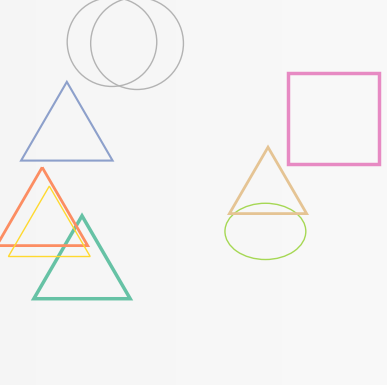[{"shape": "triangle", "thickness": 2.5, "radius": 0.72, "center": [0.212, 0.296]}, {"shape": "triangle", "thickness": 2, "radius": 0.68, "center": [0.109, 0.43]}, {"shape": "triangle", "thickness": 1.5, "radius": 0.68, "center": [0.172, 0.651]}, {"shape": "square", "thickness": 2.5, "radius": 0.59, "center": [0.861, 0.692]}, {"shape": "oval", "thickness": 1, "radius": 0.52, "center": [0.685, 0.399]}, {"shape": "triangle", "thickness": 1, "radius": 0.61, "center": [0.127, 0.395]}, {"shape": "triangle", "thickness": 2, "radius": 0.57, "center": [0.692, 0.503]}, {"shape": "circle", "thickness": 1, "radius": 0.6, "center": [0.354, 0.887]}, {"shape": "circle", "thickness": 1, "radius": 0.58, "center": [0.289, 0.891]}]